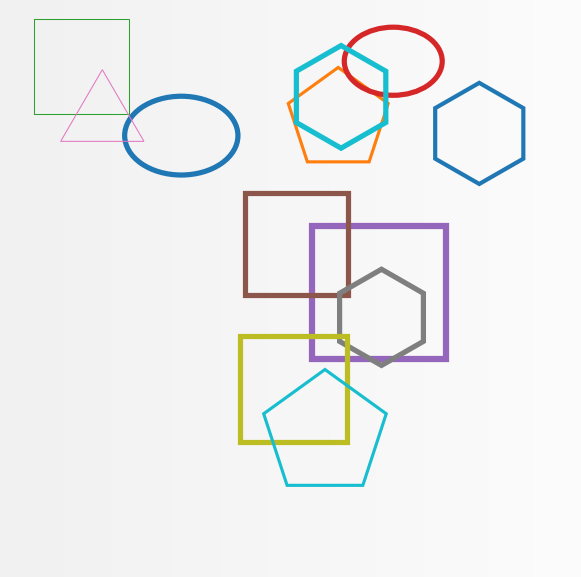[{"shape": "oval", "thickness": 2.5, "radius": 0.49, "center": [0.312, 0.764]}, {"shape": "hexagon", "thickness": 2, "radius": 0.44, "center": [0.825, 0.768]}, {"shape": "pentagon", "thickness": 1.5, "radius": 0.45, "center": [0.582, 0.792]}, {"shape": "square", "thickness": 0.5, "radius": 0.41, "center": [0.14, 0.884]}, {"shape": "oval", "thickness": 2.5, "radius": 0.42, "center": [0.677, 0.893]}, {"shape": "square", "thickness": 3, "radius": 0.58, "center": [0.653, 0.492]}, {"shape": "square", "thickness": 2.5, "radius": 0.44, "center": [0.51, 0.577]}, {"shape": "triangle", "thickness": 0.5, "radius": 0.41, "center": [0.176, 0.796]}, {"shape": "hexagon", "thickness": 2.5, "radius": 0.42, "center": [0.656, 0.45]}, {"shape": "square", "thickness": 2.5, "radius": 0.46, "center": [0.505, 0.325]}, {"shape": "pentagon", "thickness": 1.5, "radius": 0.55, "center": [0.559, 0.248]}, {"shape": "hexagon", "thickness": 2.5, "radius": 0.44, "center": [0.587, 0.831]}]